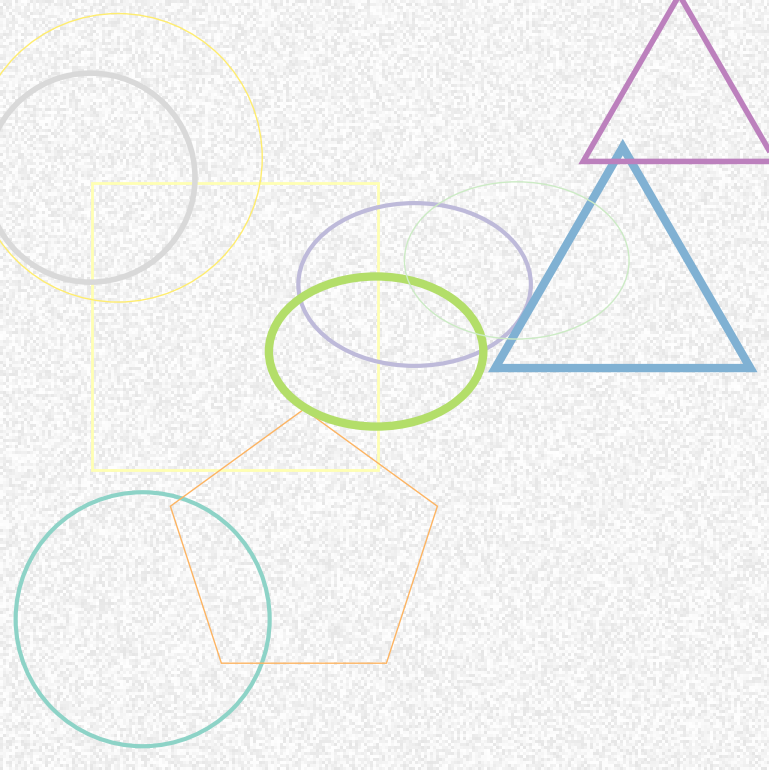[{"shape": "circle", "thickness": 1.5, "radius": 0.82, "center": [0.185, 0.196]}, {"shape": "square", "thickness": 1, "radius": 0.93, "center": [0.305, 0.576]}, {"shape": "oval", "thickness": 1.5, "radius": 0.75, "center": [0.538, 0.631]}, {"shape": "triangle", "thickness": 3, "radius": 0.96, "center": [0.809, 0.618]}, {"shape": "pentagon", "thickness": 0.5, "radius": 0.91, "center": [0.395, 0.286]}, {"shape": "oval", "thickness": 3, "radius": 0.7, "center": [0.488, 0.543]}, {"shape": "circle", "thickness": 2, "radius": 0.68, "center": [0.118, 0.769]}, {"shape": "triangle", "thickness": 2, "radius": 0.72, "center": [0.882, 0.862]}, {"shape": "oval", "thickness": 0.5, "radius": 0.73, "center": [0.671, 0.662]}, {"shape": "circle", "thickness": 0.5, "radius": 0.94, "center": [0.153, 0.795]}]